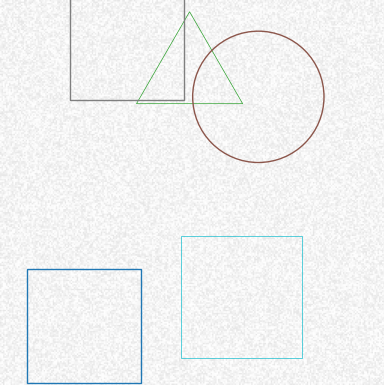[{"shape": "square", "thickness": 1, "radius": 0.74, "center": [0.219, 0.154]}, {"shape": "triangle", "thickness": 0.5, "radius": 0.8, "center": [0.492, 0.81]}, {"shape": "circle", "thickness": 1, "radius": 0.85, "center": [0.671, 0.748]}, {"shape": "square", "thickness": 1, "radius": 0.74, "center": [0.33, 0.889]}, {"shape": "square", "thickness": 0.5, "radius": 0.79, "center": [0.627, 0.229]}]